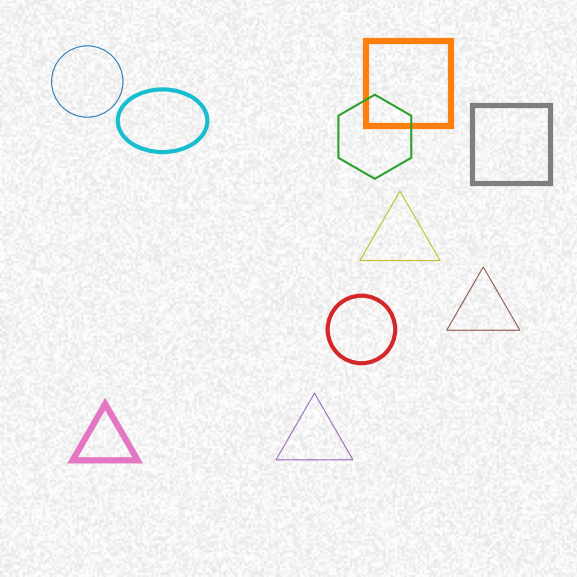[{"shape": "circle", "thickness": 0.5, "radius": 0.31, "center": [0.151, 0.858]}, {"shape": "square", "thickness": 3, "radius": 0.37, "center": [0.708, 0.855]}, {"shape": "hexagon", "thickness": 1, "radius": 0.36, "center": [0.649, 0.762]}, {"shape": "circle", "thickness": 2, "radius": 0.29, "center": [0.626, 0.429]}, {"shape": "triangle", "thickness": 0.5, "radius": 0.38, "center": [0.545, 0.241]}, {"shape": "triangle", "thickness": 0.5, "radius": 0.37, "center": [0.837, 0.464]}, {"shape": "triangle", "thickness": 3, "radius": 0.33, "center": [0.182, 0.235]}, {"shape": "square", "thickness": 2.5, "radius": 0.34, "center": [0.884, 0.75]}, {"shape": "triangle", "thickness": 0.5, "radius": 0.4, "center": [0.693, 0.588]}, {"shape": "oval", "thickness": 2, "radius": 0.39, "center": [0.282, 0.79]}]